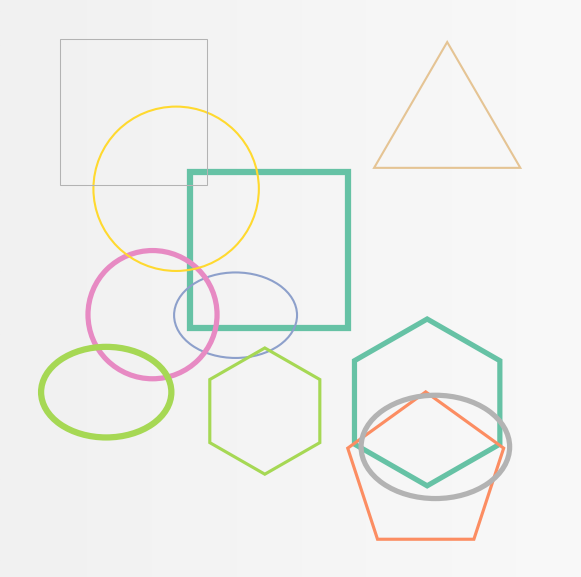[{"shape": "hexagon", "thickness": 2.5, "radius": 0.72, "center": [0.735, 0.302]}, {"shape": "square", "thickness": 3, "radius": 0.68, "center": [0.463, 0.566]}, {"shape": "pentagon", "thickness": 1.5, "radius": 0.71, "center": [0.732, 0.179]}, {"shape": "oval", "thickness": 1, "radius": 0.53, "center": [0.405, 0.453]}, {"shape": "circle", "thickness": 2.5, "radius": 0.56, "center": [0.262, 0.454]}, {"shape": "oval", "thickness": 3, "radius": 0.56, "center": [0.183, 0.32]}, {"shape": "hexagon", "thickness": 1.5, "radius": 0.55, "center": [0.456, 0.287]}, {"shape": "circle", "thickness": 1, "radius": 0.71, "center": [0.303, 0.672]}, {"shape": "triangle", "thickness": 1, "radius": 0.73, "center": [0.769, 0.781]}, {"shape": "oval", "thickness": 2.5, "radius": 0.64, "center": [0.749, 0.225]}, {"shape": "square", "thickness": 0.5, "radius": 0.63, "center": [0.229, 0.805]}]